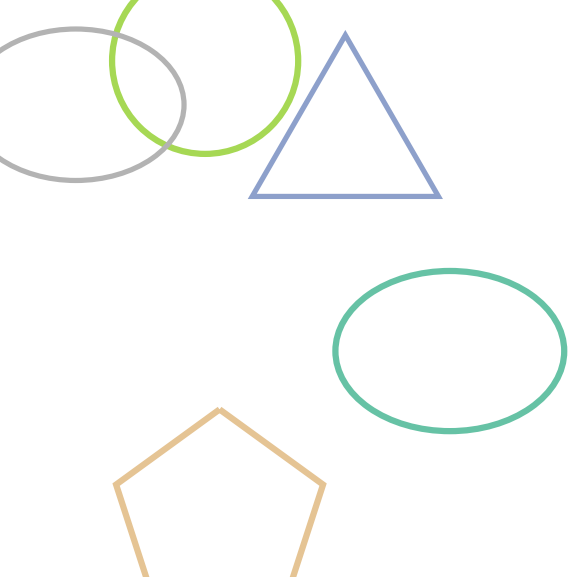[{"shape": "oval", "thickness": 3, "radius": 0.99, "center": [0.779, 0.391]}, {"shape": "triangle", "thickness": 2.5, "radius": 0.93, "center": [0.598, 0.752]}, {"shape": "circle", "thickness": 3, "radius": 0.81, "center": [0.355, 0.894]}, {"shape": "pentagon", "thickness": 3, "radius": 0.94, "center": [0.38, 0.102]}, {"shape": "oval", "thickness": 2.5, "radius": 0.94, "center": [0.131, 0.818]}]